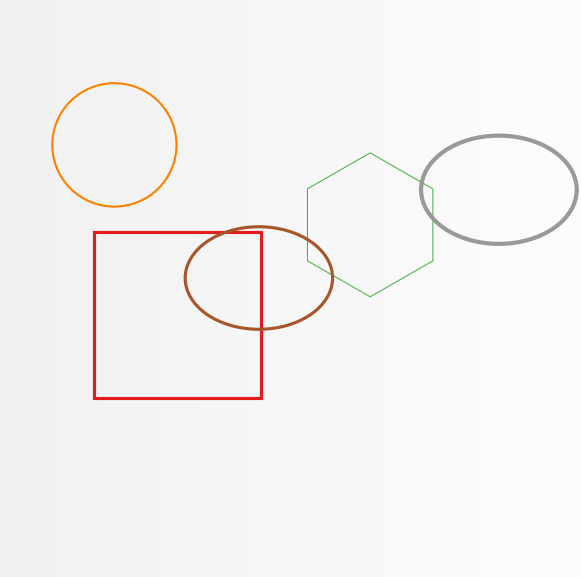[{"shape": "square", "thickness": 1.5, "radius": 0.72, "center": [0.306, 0.454]}, {"shape": "hexagon", "thickness": 0.5, "radius": 0.62, "center": [0.637, 0.61]}, {"shape": "circle", "thickness": 1, "radius": 0.53, "center": [0.197, 0.748]}, {"shape": "oval", "thickness": 1.5, "radius": 0.63, "center": [0.445, 0.518]}, {"shape": "oval", "thickness": 2, "radius": 0.67, "center": [0.858, 0.671]}]